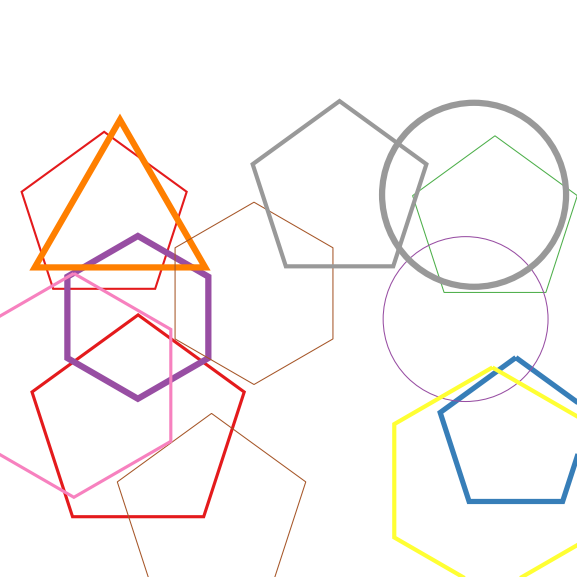[{"shape": "pentagon", "thickness": 1, "radius": 0.75, "center": [0.18, 0.621]}, {"shape": "pentagon", "thickness": 1.5, "radius": 0.97, "center": [0.239, 0.261]}, {"shape": "pentagon", "thickness": 2.5, "radius": 0.69, "center": [0.893, 0.242]}, {"shape": "pentagon", "thickness": 0.5, "radius": 0.75, "center": [0.857, 0.614]}, {"shape": "circle", "thickness": 0.5, "radius": 0.71, "center": [0.806, 0.447]}, {"shape": "hexagon", "thickness": 3, "radius": 0.7, "center": [0.239, 0.45]}, {"shape": "triangle", "thickness": 3, "radius": 0.85, "center": [0.208, 0.621]}, {"shape": "hexagon", "thickness": 2, "radius": 0.98, "center": [0.853, 0.167]}, {"shape": "pentagon", "thickness": 0.5, "radius": 0.86, "center": [0.366, 0.112]}, {"shape": "hexagon", "thickness": 0.5, "radius": 0.79, "center": [0.44, 0.491]}, {"shape": "hexagon", "thickness": 1.5, "radius": 0.97, "center": [0.128, 0.332]}, {"shape": "pentagon", "thickness": 2, "radius": 0.79, "center": [0.588, 0.666]}, {"shape": "circle", "thickness": 3, "radius": 0.8, "center": [0.821, 0.662]}]